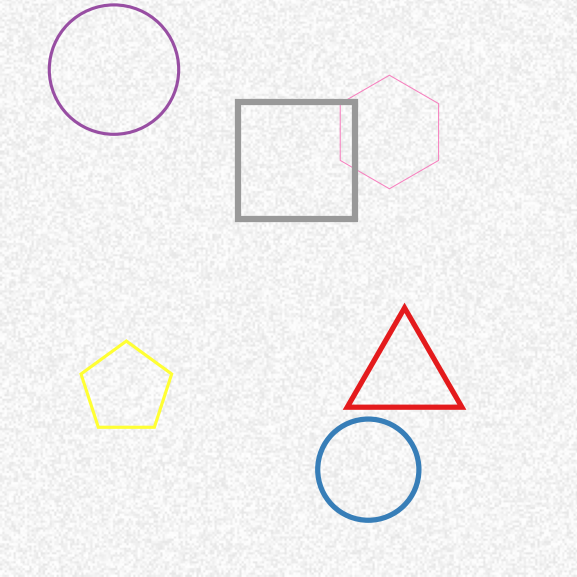[{"shape": "triangle", "thickness": 2.5, "radius": 0.57, "center": [0.701, 0.351]}, {"shape": "circle", "thickness": 2.5, "radius": 0.44, "center": [0.638, 0.186]}, {"shape": "circle", "thickness": 1.5, "radius": 0.56, "center": [0.197, 0.879]}, {"shape": "pentagon", "thickness": 1.5, "radius": 0.41, "center": [0.219, 0.326]}, {"shape": "hexagon", "thickness": 0.5, "radius": 0.49, "center": [0.674, 0.771]}, {"shape": "square", "thickness": 3, "radius": 0.51, "center": [0.514, 0.721]}]